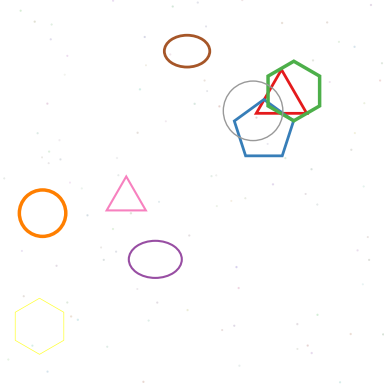[{"shape": "triangle", "thickness": 2, "radius": 0.38, "center": [0.731, 0.743]}, {"shape": "pentagon", "thickness": 2, "radius": 0.4, "center": [0.686, 0.661]}, {"shape": "hexagon", "thickness": 2.5, "radius": 0.39, "center": [0.763, 0.764]}, {"shape": "oval", "thickness": 1.5, "radius": 0.34, "center": [0.403, 0.326]}, {"shape": "circle", "thickness": 2.5, "radius": 0.3, "center": [0.111, 0.446]}, {"shape": "hexagon", "thickness": 0.5, "radius": 0.36, "center": [0.103, 0.153]}, {"shape": "oval", "thickness": 2, "radius": 0.3, "center": [0.486, 0.867]}, {"shape": "triangle", "thickness": 1.5, "radius": 0.29, "center": [0.328, 0.483]}, {"shape": "circle", "thickness": 1, "radius": 0.39, "center": [0.657, 0.712]}]